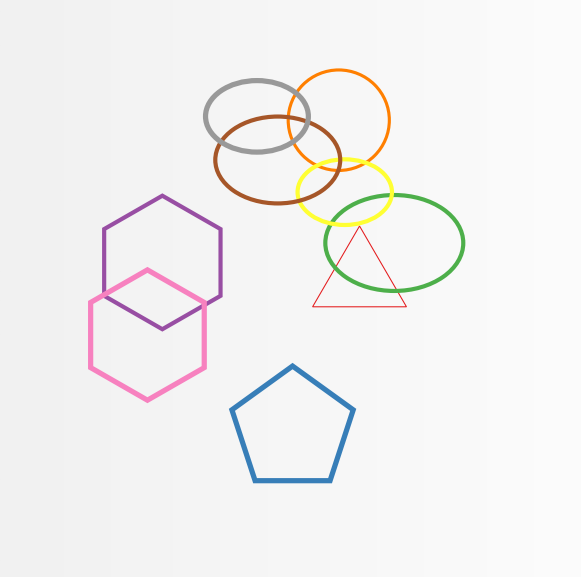[{"shape": "triangle", "thickness": 0.5, "radius": 0.47, "center": [0.619, 0.515]}, {"shape": "pentagon", "thickness": 2.5, "radius": 0.55, "center": [0.503, 0.256]}, {"shape": "oval", "thickness": 2, "radius": 0.59, "center": [0.678, 0.578]}, {"shape": "hexagon", "thickness": 2, "radius": 0.58, "center": [0.279, 0.545]}, {"shape": "circle", "thickness": 1.5, "radius": 0.44, "center": [0.583, 0.791]}, {"shape": "oval", "thickness": 2, "radius": 0.41, "center": [0.593, 0.666]}, {"shape": "oval", "thickness": 2, "radius": 0.54, "center": [0.478, 0.722]}, {"shape": "hexagon", "thickness": 2.5, "radius": 0.56, "center": [0.254, 0.419]}, {"shape": "oval", "thickness": 2.5, "radius": 0.44, "center": [0.442, 0.798]}]